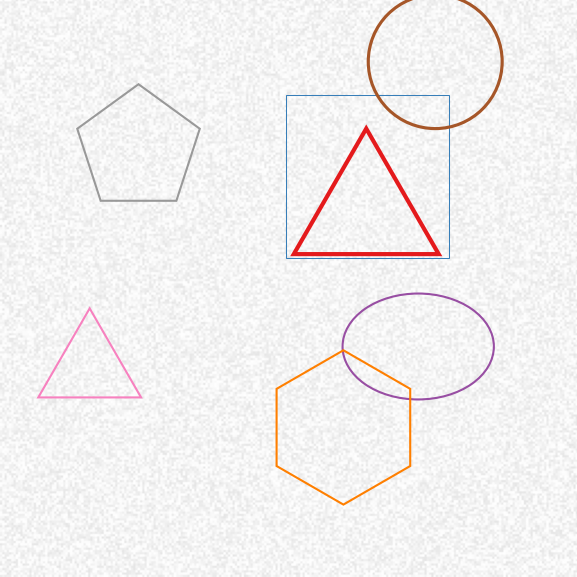[{"shape": "triangle", "thickness": 2, "radius": 0.72, "center": [0.634, 0.632]}, {"shape": "square", "thickness": 0.5, "radius": 0.71, "center": [0.637, 0.693]}, {"shape": "oval", "thickness": 1, "radius": 0.65, "center": [0.724, 0.399]}, {"shape": "hexagon", "thickness": 1, "radius": 0.67, "center": [0.595, 0.259]}, {"shape": "circle", "thickness": 1.5, "radius": 0.58, "center": [0.754, 0.892]}, {"shape": "triangle", "thickness": 1, "radius": 0.51, "center": [0.155, 0.362]}, {"shape": "pentagon", "thickness": 1, "radius": 0.56, "center": [0.24, 0.742]}]